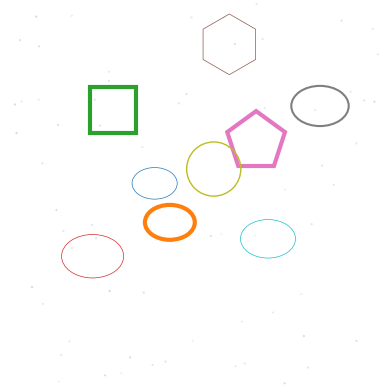[{"shape": "oval", "thickness": 0.5, "radius": 0.29, "center": [0.402, 0.524]}, {"shape": "oval", "thickness": 3, "radius": 0.32, "center": [0.441, 0.422]}, {"shape": "square", "thickness": 3, "radius": 0.3, "center": [0.294, 0.714]}, {"shape": "oval", "thickness": 0.5, "radius": 0.4, "center": [0.241, 0.334]}, {"shape": "hexagon", "thickness": 0.5, "radius": 0.39, "center": [0.596, 0.885]}, {"shape": "pentagon", "thickness": 3, "radius": 0.39, "center": [0.665, 0.633]}, {"shape": "oval", "thickness": 1.5, "radius": 0.37, "center": [0.831, 0.725]}, {"shape": "circle", "thickness": 1, "radius": 0.35, "center": [0.555, 0.561]}, {"shape": "oval", "thickness": 0.5, "radius": 0.36, "center": [0.696, 0.38]}]